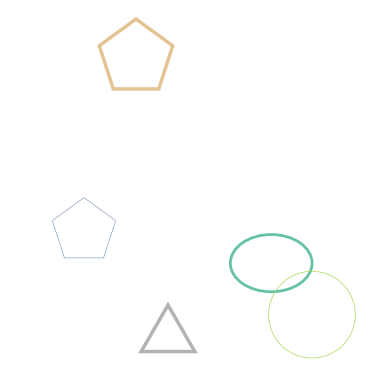[{"shape": "oval", "thickness": 2, "radius": 0.53, "center": [0.704, 0.317]}, {"shape": "pentagon", "thickness": 0.5, "radius": 0.43, "center": [0.218, 0.4]}, {"shape": "circle", "thickness": 0.5, "radius": 0.56, "center": [0.81, 0.183]}, {"shape": "pentagon", "thickness": 2.5, "radius": 0.5, "center": [0.353, 0.85]}, {"shape": "triangle", "thickness": 2.5, "radius": 0.4, "center": [0.436, 0.127]}]